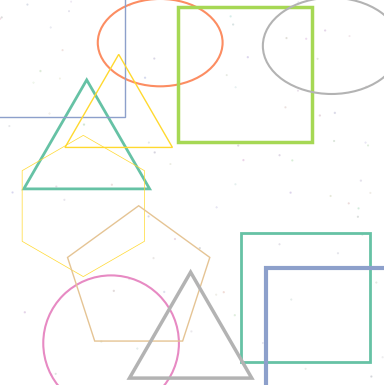[{"shape": "square", "thickness": 2, "radius": 0.84, "center": [0.793, 0.228]}, {"shape": "triangle", "thickness": 2, "radius": 0.94, "center": [0.225, 0.604]}, {"shape": "oval", "thickness": 1.5, "radius": 0.81, "center": [0.416, 0.889]}, {"shape": "square", "thickness": 3, "radius": 0.93, "center": [0.877, 0.117]}, {"shape": "square", "thickness": 1, "radius": 0.96, "center": [0.132, 0.888]}, {"shape": "circle", "thickness": 1.5, "radius": 0.88, "center": [0.289, 0.109]}, {"shape": "square", "thickness": 2.5, "radius": 0.87, "center": [0.637, 0.806]}, {"shape": "triangle", "thickness": 1, "radius": 0.81, "center": [0.308, 0.698]}, {"shape": "hexagon", "thickness": 0.5, "radius": 0.92, "center": [0.216, 0.465]}, {"shape": "pentagon", "thickness": 1, "radius": 0.97, "center": [0.36, 0.271]}, {"shape": "triangle", "thickness": 2.5, "radius": 0.92, "center": [0.495, 0.11]}, {"shape": "oval", "thickness": 1.5, "radius": 0.89, "center": [0.861, 0.881]}]